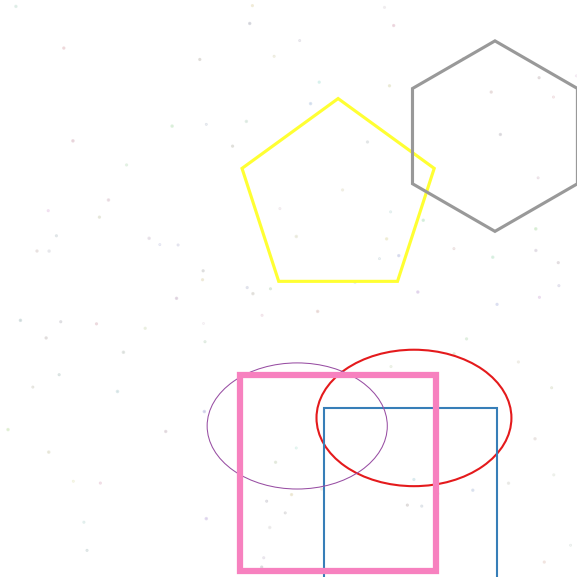[{"shape": "oval", "thickness": 1, "radius": 0.84, "center": [0.717, 0.275]}, {"shape": "square", "thickness": 1, "radius": 0.75, "center": [0.711, 0.143]}, {"shape": "oval", "thickness": 0.5, "radius": 0.78, "center": [0.515, 0.262]}, {"shape": "pentagon", "thickness": 1.5, "radius": 0.87, "center": [0.585, 0.653]}, {"shape": "square", "thickness": 3, "radius": 0.85, "center": [0.585, 0.18]}, {"shape": "hexagon", "thickness": 1.5, "radius": 0.82, "center": [0.857, 0.763]}]